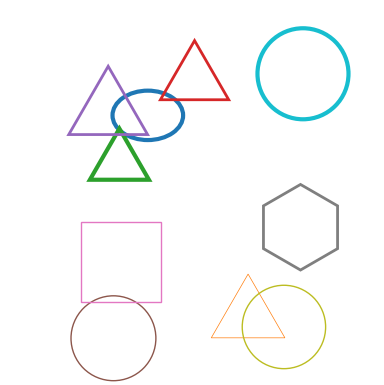[{"shape": "oval", "thickness": 3, "radius": 0.46, "center": [0.384, 0.7]}, {"shape": "triangle", "thickness": 0.5, "radius": 0.55, "center": [0.644, 0.178]}, {"shape": "triangle", "thickness": 3, "radius": 0.44, "center": [0.31, 0.577]}, {"shape": "triangle", "thickness": 2, "radius": 0.51, "center": [0.505, 0.792]}, {"shape": "triangle", "thickness": 2, "radius": 0.59, "center": [0.281, 0.71]}, {"shape": "circle", "thickness": 1, "radius": 0.55, "center": [0.295, 0.121]}, {"shape": "square", "thickness": 1, "radius": 0.52, "center": [0.315, 0.319]}, {"shape": "hexagon", "thickness": 2, "radius": 0.56, "center": [0.781, 0.41]}, {"shape": "circle", "thickness": 1, "radius": 0.54, "center": [0.737, 0.151]}, {"shape": "circle", "thickness": 3, "radius": 0.59, "center": [0.787, 0.808]}]